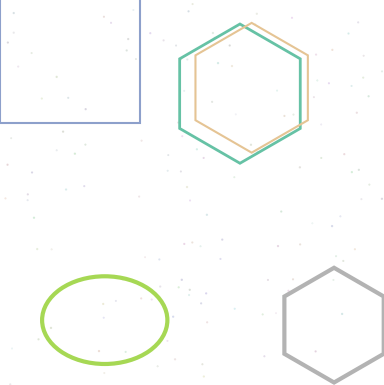[{"shape": "hexagon", "thickness": 2, "radius": 0.9, "center": [0.623, 0.757]}, {"shape": "square", "thickness": 1.5, "radius": 0.91, "center": [0.181, 0.863]}, {"shape": "oval", "thickness": 3, "radius": 0.81, "center": [0.272, 0.168]}, {"shape": "hexagon", "thickness": 1.5, "radius": 0.84, "center": [0.654, 0.772]}, {"shape": "hexagon", "thickness": 3, "radius": 0.74, "center": [0.868, 0.155]}]